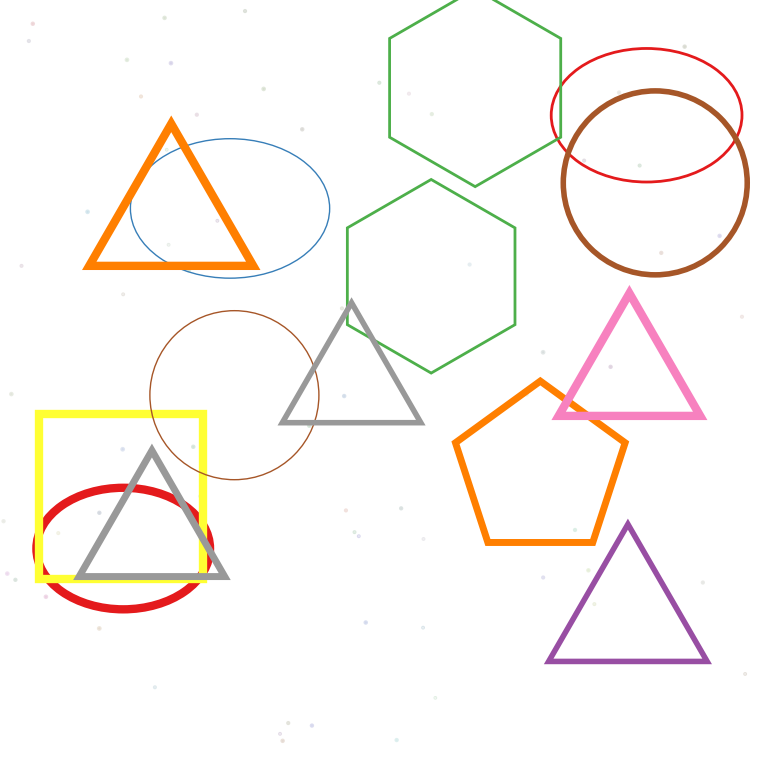[{"shape": "oval", "thickness": 1, "radius": 0.62, "center": [0.84, 0.85]}, {"shape": "oval", "thickness": 3, "radius": 0.56, "center": [0.16, 0.288]}, {"shape": "oval", "thickness": 0.5, "radius": 0.65, "center": [0.299, 0.729]}, {"shape": "hexagon", "thickness": 1, "radius": 0.64, "center": [0.617, 0.886]}, {"shape": "hexagon", "thickness": 1, "radius": 0.63, "center": [0.56, 0.641]}, {"shape": "triangle", "thickness": 2, "radius": 0.59, "center": [0.815, 0.2]}, {"shape": "triangle", "thickness": 3, "radius": 0.61, "center": [0.222, 0.716]}, {"shape": "pentagon", "thickness": 2.5, "radius": 0.58, "center": [0.702, 0.389]}, {"shape": "square", "thickness": 3, "radius": 0.53, "center": [0.157, 0.355]}, {"shape": "circle", "thickness": 0.5, "radius": 0.55, "center": [0.304, 0.487]}, {"shape": "circle", "thickness": 2, "radius": 0.6, "center": [0.851, 0.763]}, {"shape": "triangle", "thickness": 3, "radius": 0.53, "center": [0.817, 0.513]}, {"shape": "triangle", "thickness": 2, "radius": 0.52, "center": [0.457, 0.503]}, {"shape": "triangle", "thickness": 2.5, "radius": 0.55, "center": [0.197, 0.306]}]